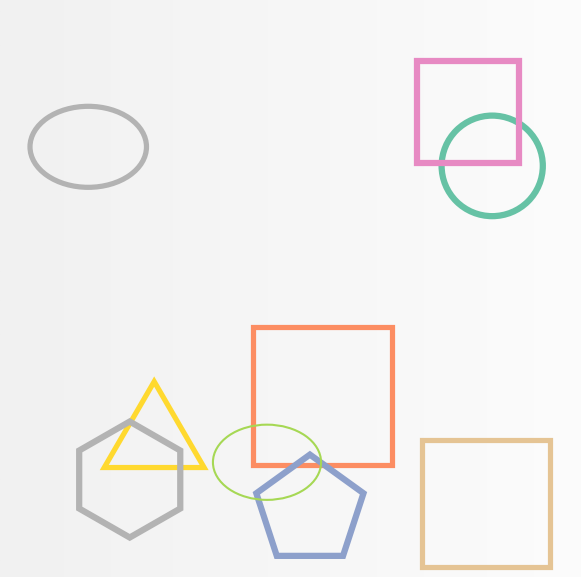[{"shape": "circle", "thickness": 3, "radius": 0.44, "center": [0.847, 0.712]}, {"shape": "square", "thickness": 2.5, "radius": 0.6, "center": [0.555, 0.314]}, {"shape": "pentagon", "thickness": 3, "radius": 0.48, "center": [0.533, 0.115]}, {"shape": "square", "thickness": 3, "radius": 0.44, "center": [0.805, 0.805]}, {"shape": "oval", "thickness": 1, "radius": 0.47, "center": [0.459, 0.199]}, {"shape": "triangle", "thickness": 2.5, "radius": 0.5, "center": [0.265, 0.239]}, {"shape": "square", "thickness": 2.5, "radius": 0.55, "center": [0.836, 0.127]}, {"shape": "oval", "thickness": 2.5, "radius": 0.5, "center": [0.152, 0.745]}, {"shape": "hexagon", "thickness": 3, "radius": 0.5, "center": [0.223, 0.169]}]